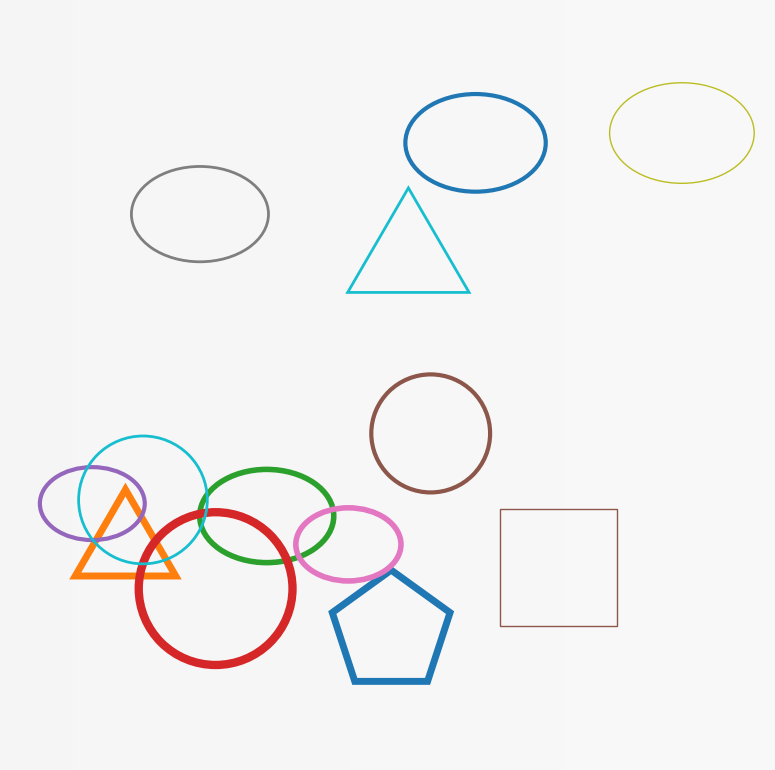[{"shape": "pentagon", "thickness": 2.5, "radius": 0.4, "center": [0.505, 0.18]}, {"shape": "oval", "thickness": 1.5, "radius": 0.45, "center": [0.614, 0.814]}, {"shape": "triangle", "thickness": 2.5, "radius": 0.37, "center": [0.162, 0.289]}, {"shape": "oval", "thickness": 2, "radius": 0.43, "center": [0.344, 0.33]}, {"shape": "circle", "thickness": 3, "radius": 0.5, "center": [0.278, 0.236]}, {"shape": "oval", "thickness": 1.5, "radius": 0.34, "center": [0.119, 0.346]}, {"shape": "square", "thickness": 0.5, "radius": 0.38, "center": [0.721, 0.263]}, {"shape": "circle", "thickness": 1.5, "radius": 0.38, "center": [0.556, 0.437]}, {"shape": "oval", "thickness": 2, "radius": 0.34, "center": [0.45, 0.293]}, {"shape": "oval", "thickness": 1, "radius": 0.44, "center": [0.258, 0.722]}, {"shape": "oval", "thickness": 0.5, "radius": 0.47, "center": [0.88, 0.827]}, {"shape": "triangle", "thickness": 1, "radius": 0.45, "center": [0.527, 0.665]}, {"shape": "circle", "thickness": 1, "radius": 0.42, "center": [0.184, 0.351]}]